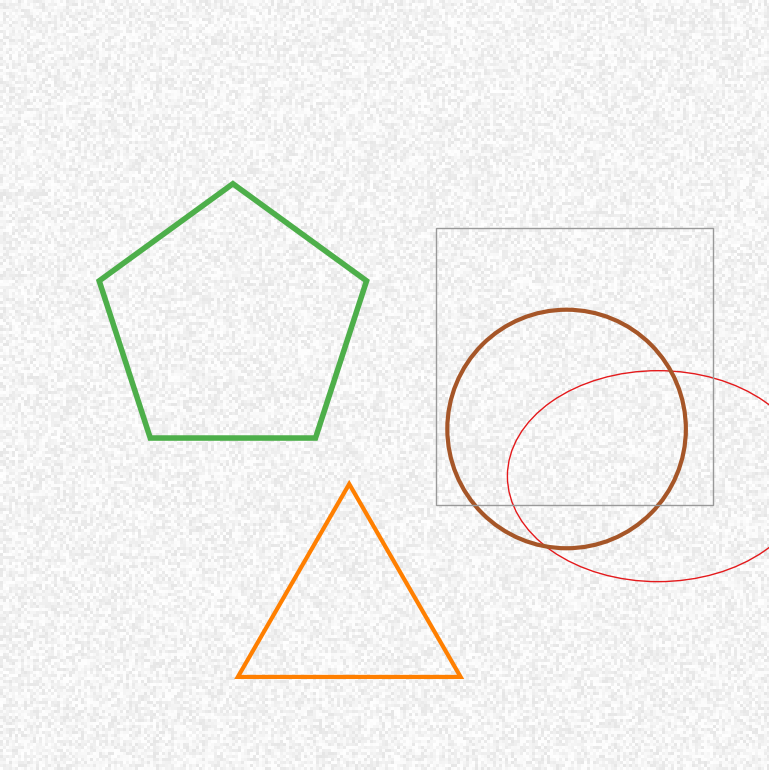[{"shape": "oval", "thickness": 0.5, "radius": 0.98, "center": [0.855, 0.382]}, {"shape": "pentagon", "thickness": 2, "radius": 0.91, "center": [0.302, 0.579]}, {"shape": "triangle", "thickness": 1.5, "radius": 0.84, "center": [0.454, 0.204]}, {"shape": "circle", "thickness": 1.5, "radius": 0.77, "center": [0.736, 0.443]}, {"shape": "square", "thickness": 0.5, "radius": 0.9, "center": [0.746, 0.524]}]